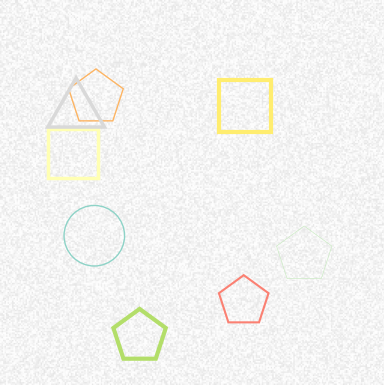[{"shape": "circle", "thickness": 1, "radius": 0.39, "center": [0.245, 0.388]}, {"shape": "square", "thickness": 2.5, "radius": 0.32, "center": [0.189, 0.601]}, {"shape": "pentagon", "thickness": 1.5, "radius": 0.34, "center": [0.633, 0.218]}, {"shape": "pentagon", "thickness": 1, "radius": 0.37, "center": [0.249, 0.746]}, {"shape": "pentagon", "thickness": 3, "radius": 0.36, "center": [0.363, 0.126]}, {"shape": "triangle", "thickness": 2.5, "radius": 0.43, "center": [0.198, 0.713]}, {"shape": "pentagon", "thickness": 0.5, "radius": 0.38, "center": [0.79, 0.337]}, {"shape": "square", "thickness": 3, "radius": 0.34, "center": [0.636, 0.724]}]